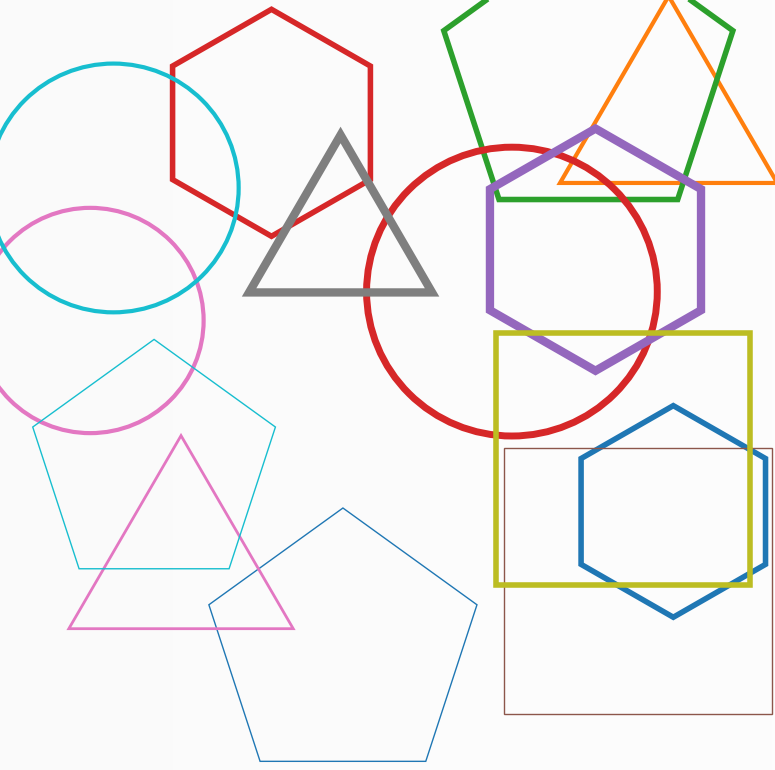[{"shape": "pentagon", "thickness": 0.5, "radius": 0.91, "center": [0.442, 0.158]}, {"shape": "hexagon", "thickness": 2, "radius": 0.69, "center": [0.869, 0.336]}, {"shape": "triangle", "thickness": 1.5, "radius": 0.81, "center": [0.863, 0.843]}, {"shape": "pentagon", "thickness": 2, "radius": 0.98, "center": [0.759, 0.9]}, {"shape": "hexagon", "thickness": 2, "radius": 0.74, "center": [0.35, 0.841]}, {"shape": "circle", "thickness": 2.5, "radius": 0.94, "center": [0.661, 0.621]}, {"shape": "hexagon", "thickness": 3, "radius": 0.79, "center": [0.768, 0.676]}, {"shape": "square", "thickness": 0.5, "radius": 0.86, "center": [0.823, 0.245]}, {"shape": "triangle", "thickness": 1, "radius": 0.84, "center": [0.234, 0.267]}, {"shape": "circle", "thickness": 1.5, "radius": 0.73, "center": [0.116, 0.584]}, {"shape": "triangle", "thickness": 3, "radius": 0.68, "center": [0.439, 0.688]}, {"shape": "square", "thickness": 2, "radius": 0.82, "center": [0.804, 0.404]}, {"shape": "pentagon", "thickness": 0.5, "radius": 0.82, "center": [0.199, 0.395]}, {"shape": "circle", "thickness": 1.5, "radius": 0.81, "center": [0.146, 0.756]}]